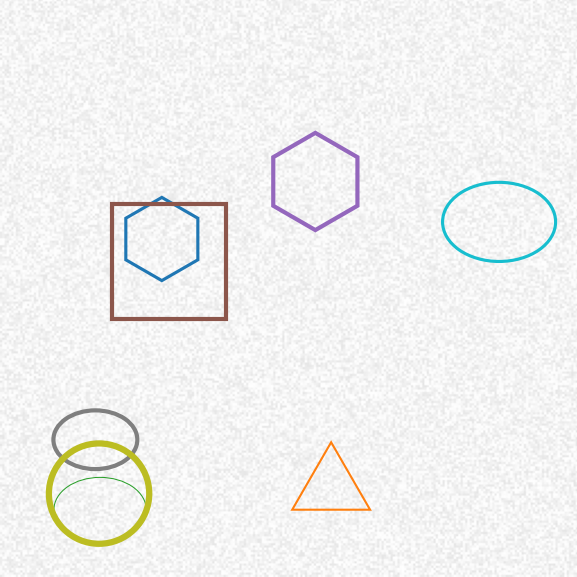[{"shape": "hexagon", "thickness": 1.5, "radius": 0.36, "center": [0.28, 0.585]}, {"shape": "triangle", "thickness": 1, "radius": 0.39, "center": [0.573, 0.155]}, {"shape": "oval", "thickness": 0.5, "radius": 0.4, "center": [0.173, 0.117]}, {"shape": "hexagon", "thickness": 2, "radius": 0.42, "center": [0.546, 0.685]}, {"shape": "square", "thickness": 2, "radius": 0.49, "center": [0.293, 0.546]}, {"shape": "oval", "thickness": 2, "radius": 0.36, "center": [0.165, 0.238]}, {"shape": "circle", "thickness": 3, "radius": 0.43, "center": [0.172, 0.144]}, {"shape": "oval", "thickness": 1.5, "radius": 0.49, "center": [0.864, 0.615]}]